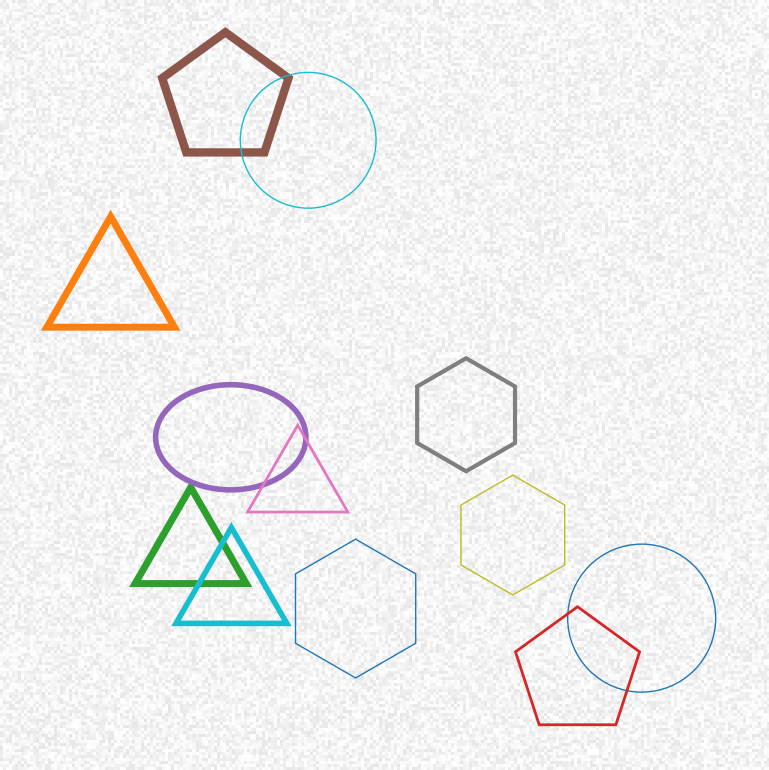[{"shape": "circle", "thickness": 0.5, "radius": 0.48, "center": [0.833, 0.197]}, {"shape": "hexagon", "thickness": 0.5, "radius": 0.45, "center": [0.462, 0.21]}, {"shape": "triangle", "thickness": 2.5, "radius": 0.48, "center": [0.144, 0.623]}, {"shape": "triangle", "thickness": 2.5, "radius": 0.42, "center": [0.248, 0.284]}, {"shape": "pentagon", "thickness": 1, "radius": 0.42, "center": [0.75, 0.127]}, {"shape": "oval", "thickness": 2, "radius": 0.49, "center": [0.3, 0.432]}, {"shape": "pentagon", "thickness": 3, "radius": 0.43, "center": [0.293, 0.872]}, {"shape": "triangle", "thickness": 1, "radius": 0.38, "center": [0.387, 0.373]}, {"shape": "hexagon", "thickness": 1.5, "radius": 0.37, "center": [0.605, 0.461]}, {"shape": "hexagon", "thickness": 0.5, "radius": 0.39, "center": [0.666, 0.305]}, {"shape": "circle", "thickness": 0.5, "radius": 0.44, "center": [0.4, 0.818]}, {"shape": "triangle", "thickness": 2, "radius": 0.42, "center": [0.301, 0.232]}]